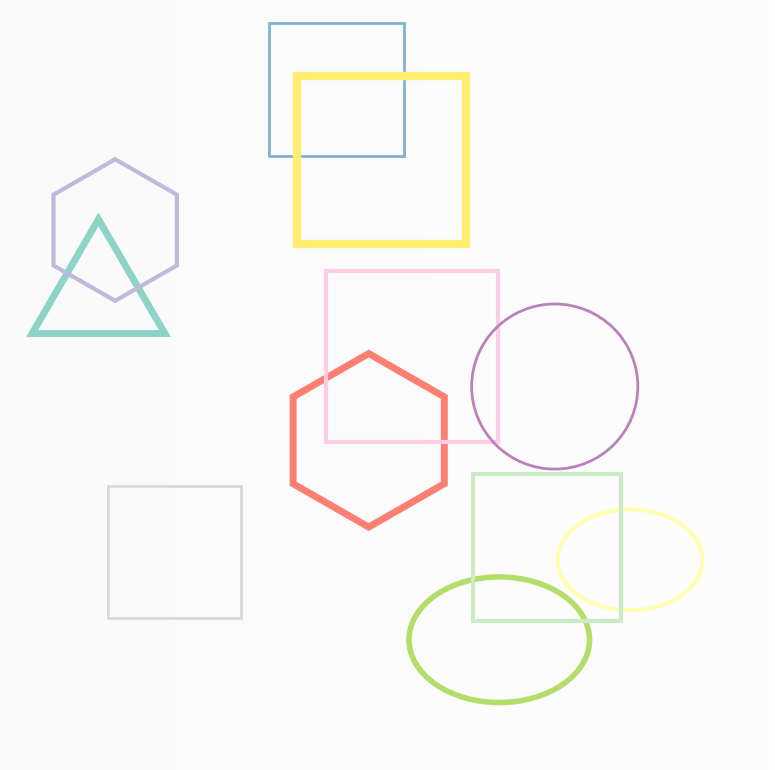[{"shape": "triangle", "thickness": 2.5, "radius": 0.49, "center": [0.127, 0.616]}, {"shape": "oval", "thickness": 1.5, "radius": 0.47, "center": [0.813, 0.273]}, {"shape": "hexagon", "thickness": 1.5, "radius": 0.46, "center": [0.149, 0.701]}, {"shape": "hexagon", "thickness": 2.5, "radius": 0.56, "center": [0.476, 0.428]}, {"shape": "square", "thickness": 1, "radius": 0.43, "center": [0.434, 0.884]}, {"shape": "oval", "thickness": 2, "radius": 0.58, "center": [0.644, 0.169]}, {"shape": "square", "thickness": 1.5, "radius": 0.56, "center": [0.531, 0.537]}, {"shape": "square", "thickness": 1, "radius": 0.43, "center": [0.226, 0.284]}, {"shape": "circle", "thickness": 1, "radius": 0.54, "center": [0.716, 0.498]}, {"shape": "square", "thickness": 1.5, "radius": 0.48, "center": [0.706, 0.289]}, {"shape": "square", "thickness": 3, "radius": 0.55, "center": [0.492, 0.792]}]